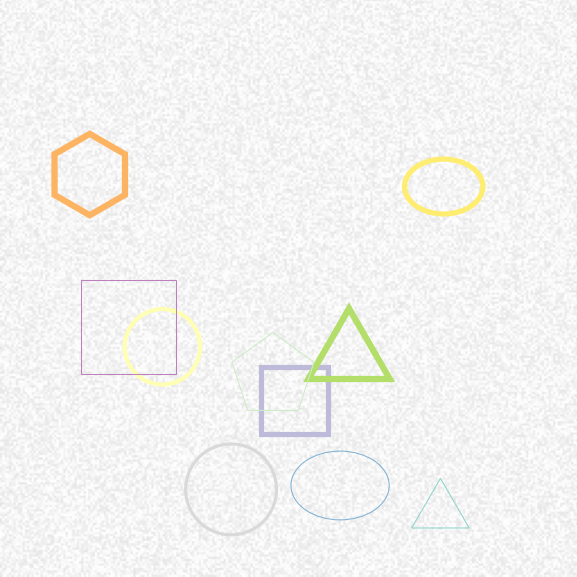[{"shape": "triangle", "thickness": 0.5, "radius": 0.29, "center": [0.763, 0.114]}, {"shape": "circle", "thickness": 2, "radius": 0.33, "center": [0.281, 0.399]}, {"shape": "square", "thickness": 2.5, "radius": 0.29, "center": [0.51, 0.305]}, {"shape": "oval", "thickness": 0.5, "radius": 0.43, "center": [0.589, 0.158]}, {"shape": "hexagon", "thickness": 3, "radius": 0.35, "center": [0.155, 0.697]}, {"shape": "triangle", "thickness": 3, "radius": 0.41, "center": [0.604, 0.384]}, {"shape": "circle", "thickness": 1.5, "radius": 0.39, "center": [0.4, 0.152]}, {"shape": "square", "thickness": 0.5, "radius": 0.41, "center": [0.223, 0.433]}, {"shape": "pentagon", "thickness": 0.5, "radius": 0.37, "center": [0.473, 0.349]}, {"shape": "oval", "thickness": 2.5, "radius": 0.34, "center": [0.768, 0.676]}]